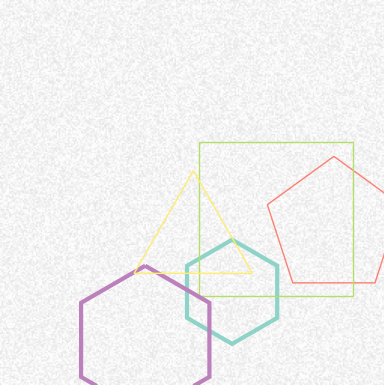[{"shape": "hexagon", "thickness": 3, "radius": 0.68, "center": [0.603, 0.242]}, {"shape": "pentagon", "thickness": 1, "radius": 0.91, "center": [0.867, 0.412]}, {"shape": "square", "thickness": 1, "radius": 1.0, "center": [0.717, 0.432]}, {"shape": "hexagon", "thickness": 3, "radius": 0.96, "center": [0.377, 0.117]}, {"shape": "triangle", "thickness": 1, "radius": 0.89, "center": [0.502, 0.379]}]